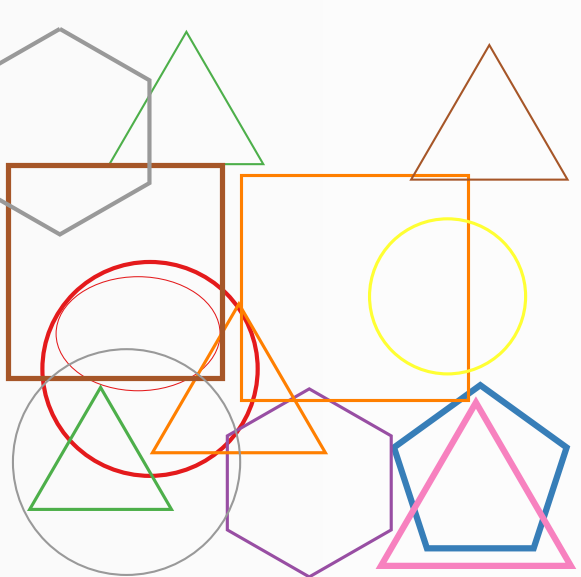[{"shape": "circle", "thickness": 2, "radius": 0.93, "center": [0.258, 0.36]}, {"shape": "oval", "thickness": 0.5, "radius": 0.71, "center": [0.238, 0.421]}, {"shape": "pentagon", "thickness": 3, "radius": 0.78, "center": [0.826, 0.176]}, {"shape": "triangle", "thickness": 1.5, "radius": 0.7, "center": [0.173, 0.187]}, {"shape": "triangle", "thickness": 1, "radius": 0.76, "center": [0.321, 0.791]}, {"shape": "hexagon", "thickness": 1.5, "radius": 0.81, "center": [0.532, 0.163]}, {"shape": "square", "thickness": 1.5, "radius": 0.97, "center": [0.61, 0.502]}, {"shape": "triangle", "thickness": 1.5, "radius": 0.86, "center": [0.411, 0.301]}, {"shape": "circle", "thickness": 1.5, "radius": 0.67, "center": [0.77, 0.486]}, {"shape": "triangle", "thickness": 1, "radius": 0.78, "center": [0.842, 0.766]}, {"shape": "square", "thickness": 2.5, "radius": 0.92, "center": [0.198, 0.529]}, {"shape": "triangle", "thickness": 3, "radius": 0.94, "center": [0.819, 0.114]}, {"shape": "circle", "thickness": 1, "radius": 0.98, "center": [0.218, 0.199]}, {"shape": "hexagon", "thickness": 2, "radius": 0.89, "center": [0.103, 0.771]}]